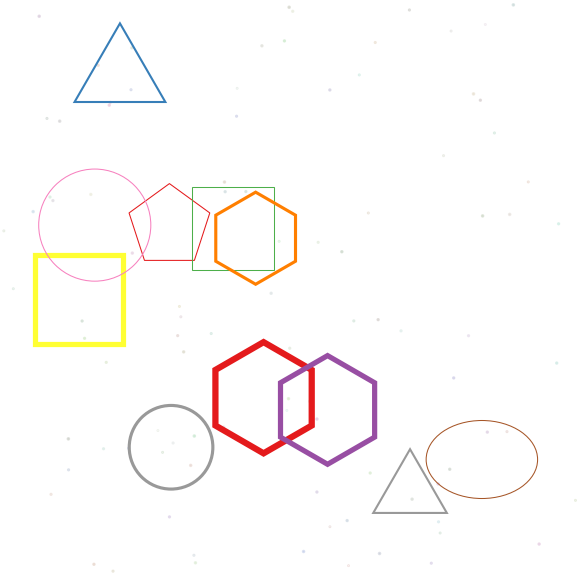[{"shape": "pentagon", "thickness": 0.5, "radius": 0.37, "center": [0.293, 0.608]}, {"shape": "hexagon", "thickness": 3, "radius": 0.48, "center": [0.456, 0.31]}, {"shape": "triangle", "thickness": 1, "radius": 0.45, "center": [0.208, 0.868]}, {"shape": "square", "thickness": 0.5, "radius": 0.36, "center": [0.404, 0.603]}, {"shape": "hexagon", "thickness": 2.5, "radius": 0.47, "center": [0.567, 0.289]}, {"shape": "hexagon", "thickness": 1.5, "radius": 0.4, "center": [0.443, 0.587]}, {"shape": "square", "thickness": 2.5, "radius": 0.38, "center": [0.137, 0.481]}, {"shape": "oval", "thickness": 0.5, "radius": 0.48, "center": [0.834, 0.203]}, {"shape": "circle", "thickness": 0.5, "radius": 0.49, "center": [0.164, 0.609]}, {"shape": "triangle", "thickness": 1, "radius": 0.37, "center": [0.71, 0.148]}, {"shape": "circle", "thickness": 1.5, "radius": 0.36, "center": [0.296, 0.225]}]